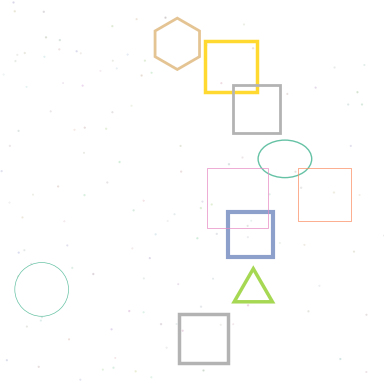[{"shape": "circle", "thickness": 0.5, "radius": 0.35, "center": [0.108, 0.248]}, {"shape": "oval", "thickness": 1, "radius": 0.35, "center": [0.74, 0.587]}, {"shape": "square", "thickness": 0.5, "radius": 0.34, "center": [0.844, 0.496]}, {"shape": "square", "thickness": 3, "radius": 0.29, "center": [0.65, 0.392]}, {"shape": "square", "thickness": 0.5, "radius": 0.39, "center": [0.618, 0.486]}, {"shape": "triangle", "thickness": 2.5, "radius": 0.29, "center": [0.658, 0.245]}, {"shape": "square", "thickness": 2.5, "radius": 0.33, "center": [0.6, 0.828]}, {"shape": "hexagon", "thickness": 2, "radius": 0.33, "center": [0.461, 0.886]}, {"shape": "square", "thickness": 2, "radius": 0.31, "center": [0.666, 0.717]}, {"shape": "square", "thickness": 2.5, "radius": 0.32, "center": [0.528, 0.121]}]